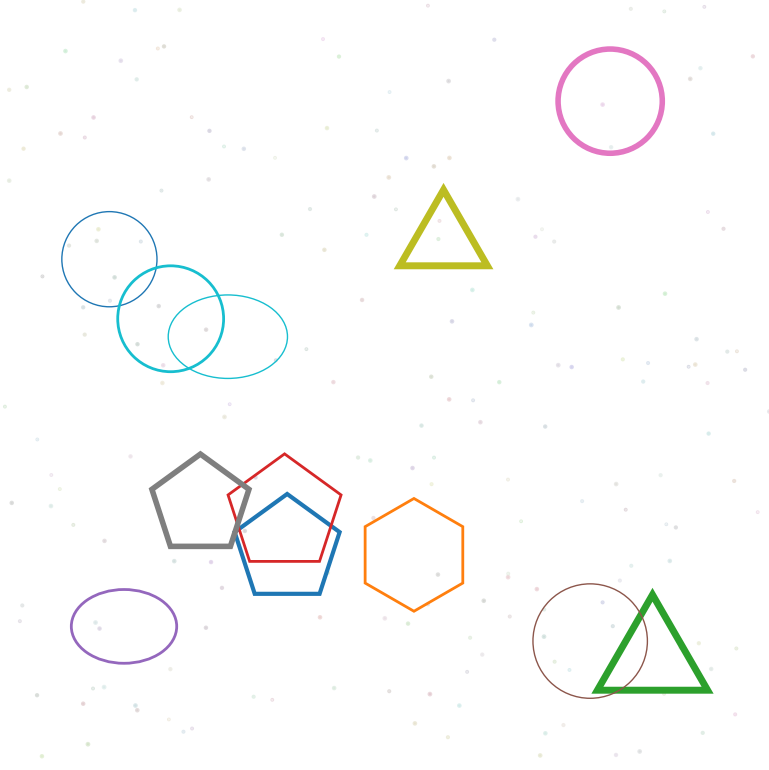[{"shape": "pentagon", "thickness": 1.5, "radius": 0.36, "center": [0.373, 0.287]}, {"shape": "circle", "thickness": 0.5, "radius": 0.31, "center": [0.142, 0.663]}, {"shape": "hexagon", "thickness": 1, "radius": 0.37, "center": [0.538, 0.279]}, {"shape": "triangle", "thickness": 2.5, "radius": 0.41, "center": [0.847, 0.145]}, {"shape": "pentagon", "thickness": 1, "radius": 0.39, "center": [0.37, 0.333]}, {"shape": "oval", "thickness": 1, "radius": 0.34, "center": [0.161, 0.186]}, {"shape": "circle", "thickness": 0.5, "radius": 0.37, "center": [0.766, 0.167]}, {"shape": "circle", "thickness": 2, "radius": 0.34, "center": [0.792, 0.869]}, {"shape": "pentagon", "thickness": 2, "radius": 0.33, "center": [0.26, 0.344]}, {"shape": "triangle", "thickness": 2.5, "radius": 0.33, "center": [0.576, 0.688]}, {"shape": "oval", "thickness": 0.5, "radius": 0.39, "center": [0.296, 0.563]}, {"shape": "circle", "thickness": 1, "radius": 0.34, "center": [0.222, 0.586]}]